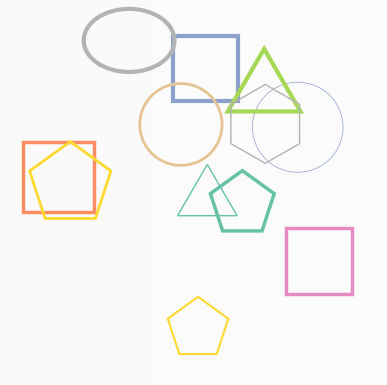[{"shape": "pentagon", "thickness": 2.5, "radius": 0.43, "center": [0.625, 0.47]}, {"shape": "triangle", "thickness": 1, "radius": 0.44, "center": [0.535, 0.484]}, {"shape": "square", "thickness": 2.5, "radius": 0.46, "center": [0.151, 0.541]}, {"shape": "circle", "thickness": 0.5, "radius": 0.58, "center": [0.768, 0.669]}, {"shape": "square", "thickness": 3, "radius": 0.42, "center": [0.53, 0.823]}, {"shape": "square", "thickness": 2.5, "radius": 0.43, "center": [0.824, 0.323]}, {"shape": "triangle", "thickness": 3, "radius": 0.54, "center": [0.682, 0.765]}, {"shape": "pentagon", "thickness": 2, "radius": 0.55, "center": [0.181, 0.522]}, {"shape": "pentagon", "thickness": 1.5, "radius": 0.41, "center": [0.511, 0.147]}, {"shape": "circle", "thickness": 2, "radius": 0.53, "center": [0.467, 0.677]}, {"shape": "hexagon", "thickness": 1, "radius": 0.51, "center": [0.684, 0.678]}, {"shape": "oval", "thickness": 3, "radius": 0.59, "center": [0.333, 0.895]}]